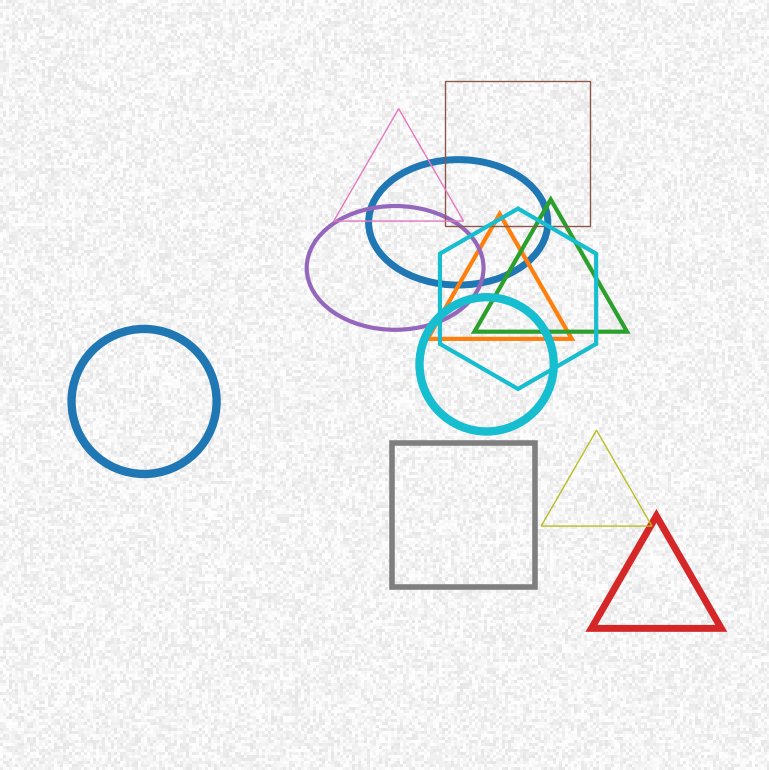[{"shape": "circle", "thickness": 3, "radius": 0.47, "center": [0.187, 0.479]}, {"shape": "oval", "thickness": 2.5, "radius": 0.58, "center": [0.595, 0.711]}, {"shape": "triangle", "thickness": 1.5, "radius": 0.54, "center": [0.649, 0.614]}, {"shape": "triangle", "thickness": 1.5, "radius": 0.57, "center": [0.715, 0.626]}, {"shape": "triangle", "thickness": 2.5, "radius": 0.49, "center": [0.852, 0.233]}, {"shape": "oval", "thickness": 1.5, "radius": 0.57, "center": [0.513, 0.652]}, {"shape": "square", "thickness": 0.5, "radius": 0.47, "center": [0.672, 0.801]}, {"shape": "triangle", "thickness": 0.5, "radius": 0.49, "center": [0.518, 0.762]}, {"shape": "square", "thickness": 2, "radius": 0.47, "center": [0.602, 0.331]}, {"shape": "triangle", "thickness": 0.5, "radius": 0.41, "center": [0.775, 0.358]}, {"shape": "hexagon", "thickness": 1.5, "radius": 0.59, "center": [0.673, 0.612]}, {"shape": "circle", "thickness": 3, "radius": 0.44, "center": [0.632, 0.527]}]